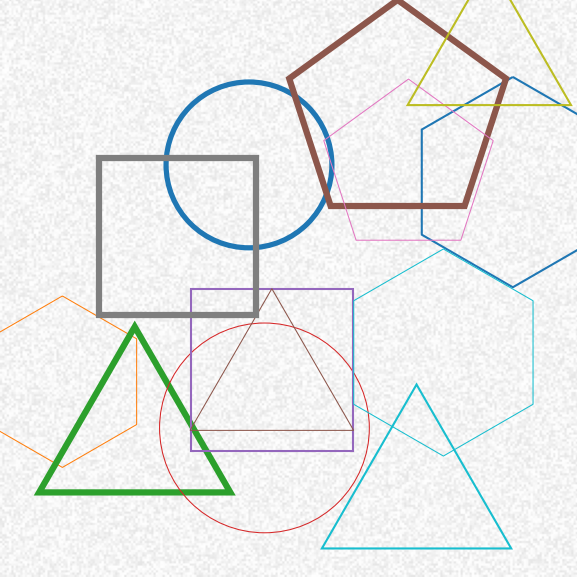[{"shape": "circle", "thickness": 2.5, "radius": 0.72, "center": [0.431, 0.714]}, {"shape": "hexagon", "thickness": 1, "radius": 0.91, "center": [0.888, 0.684]}, {"shape": "hexagon", "thickness": 0.5, "radius": 0.74, "center": [0.108, 0.338]}, {"shape": "triangle", "thickness": 3, "radius": 0.96, "center": [0.233, 0.242]}, {"shape": "circle", "thickness": 0.5, "radius": 0.91, "center": [0.458, 0.258]}, {"shape": "square", "thickness": 1, "radius": 0.7, "center": [0.471, 0.359]}, {"shape": "pentagon", "thickness": 3, "radius": 0.99, "center": [0.689, 0.802]}, {"shape": "triangle", "thickness": 0.5, "radius": 0.82, "center": [0.471, 0.336]}, {"shape": "pentagon", "thickness": 0.5, "radius": 0.77, "center": [0.707, 0.708]}, {"shape": "square", "thickness": 3, "radius": 0.68, "center": [0.307, 0.589]}, {"shape": "triangle", "thickness": 1, "radius": 0.82, "center": [0.847, 0.899]}, {"shape": "triangle", "thickness": 1, "radius": 0.95, "center": [0.721, 0.144]}, {"shape": "hexagon", "thickness": 0.5, "radius": 0.9, "center": [0.768, 0.389]}]